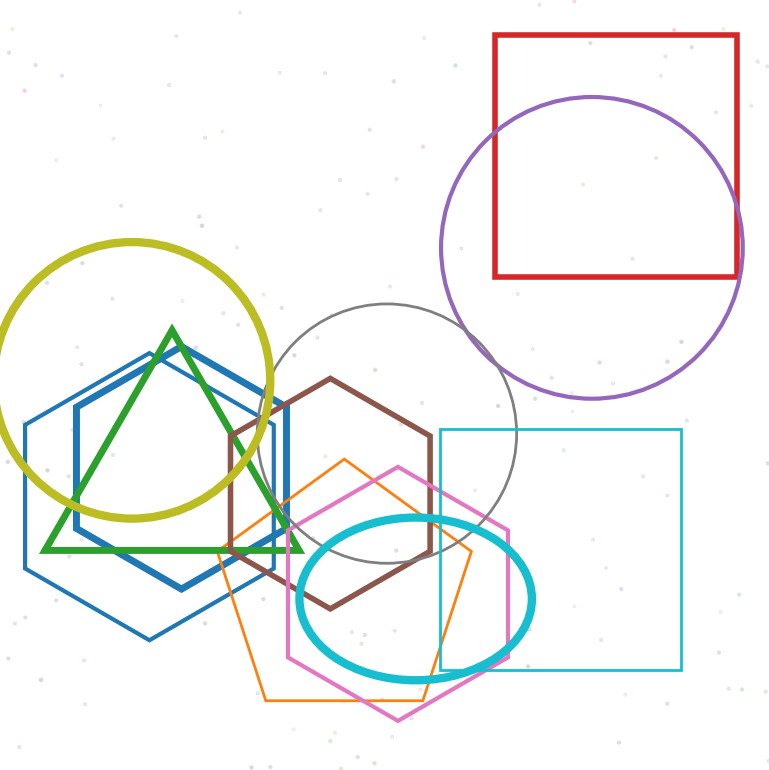[{"shape": "hexagon", "thickness": 2.5, "radius": 0.79, "center": [0.236, 0.392]}, {"shape": "hexagon", "thickness": 1.5, "radius": 0.93, "center": [0.194, 0.355]}, {"shape": "pentagon", "thickness": 1, "radius": 0.87, "center": [0.447, 0.23]}, {"shape": "triangle", "thickness": 2.5, "radius": 0.95, "center": [0.223, 0.38]}, {"shape": "square", "thickness": 2, "radius": 0.79, "center": [0.8, 0.798]}, {"shape": "circle", "thickness": 1.5, "radius": 0.98, "center": [0.769, 0.678]}, {"shape": "hexagon", "thickness": 2, "radius": 0.75, "center": [0.429, 0.359]}, {"shape": "hexagon", "thickness": 1.5, "radius": 0.82, "center": [0.517, 0.229]}, {"shape": "circle", "thickness": 1, "radius": 0.84, "center": [0.503, 0.437]}, {"shape": "circle", "thickness": 3, "radius": 0.9, "center": [0.171, 0.506]}, {"shape": "oval", "thickness": 3, "radius": 0.75, "center": [0.54, 0.222]}, {"shape": "square", "thickness": 1, "radius": 0.78, "center": [0.728, 0.286]}]